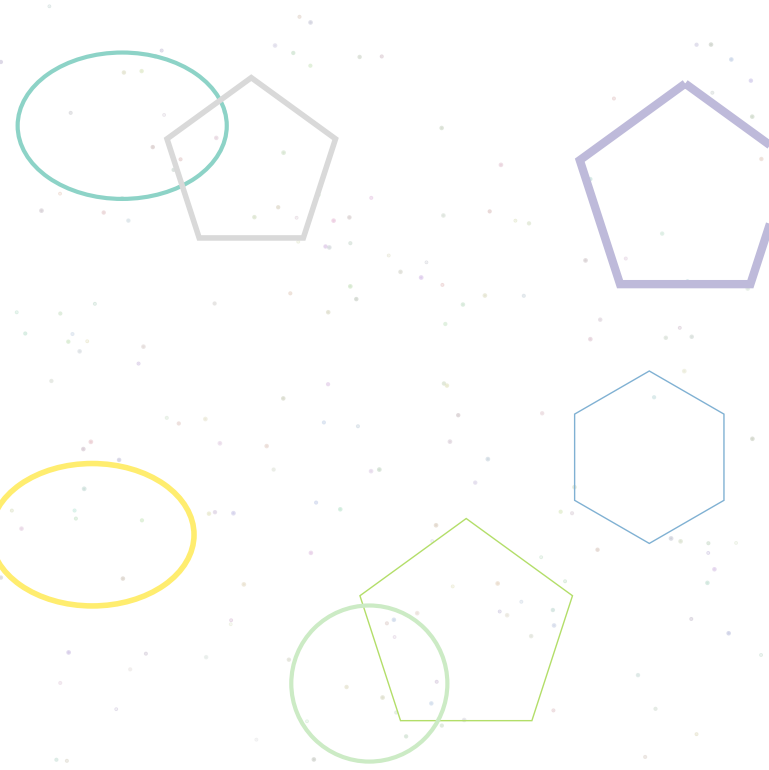[{"shape": "oval", "thickness": 1.5, "radius": 0.68, "center": [0.159, 0.837]}, {"shape": "pentagon", "thickness": 3, "radius": 0.72, "center": [0.89, 0.747]}, {"shape": "hexagon", "thickness": 0.5, "radius": 0.56, "center": [0.843, 0.406]}, {"shape": "pentagon", "thickness": 0.5, "radius": 0.73, "center": [0.605, 0.181]}, {"shape": "pentagon", "thickness": 2, "radius": 0.58, "center": [0.326, 0.784]}, {"shape": "circle", "thickness": 1.5, "radius": 0.51, "center": [0.48, 0.112]}, {"shape": "oval", "thickness": 2, "radius": 0.66, "center": [0.12, 0.306]}]